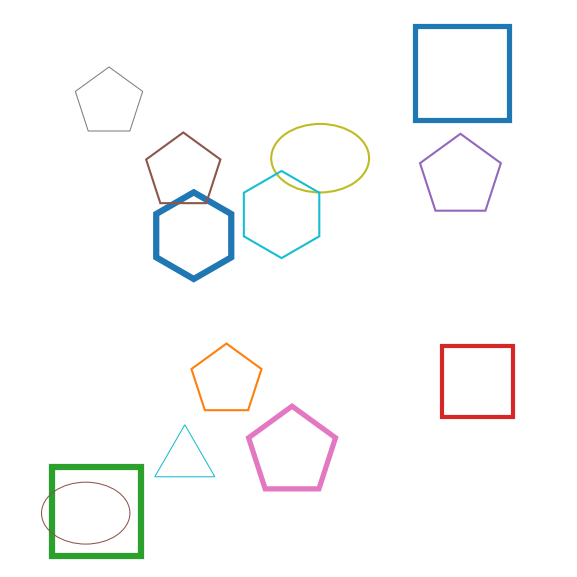[{"shape": "square", "thickness": 2.5, "radius": 0.41, "center": [0.8, 0.872]}, {"shape": "hexagon", "thickness": 3, "radius": 0.38, "center": [0.335, 0.591]}, {"shape": "pentagon", "thickness": 1, "radius": 0.32, "center": [0.392, 0.34]}, {"shape": "square", "thickness": 3, "radius": 0.39, "center": [0.167, 0.114]}, {"shape": "square", "thickness": 2, "radius": 0.31, "center": [0.827, 0.338]}, {"shape": "pentagon", "thickness": 1, "radius": 0.37, "center": [0.797, 0.694]}, {"shape": "oval", "thickness": 0.5, "radius": 0.38, "center": [0.148, 0.111]}, {"shape": "pentagon", "thickness": 1, "radius": 0.34, "center": [0.317, 0.702]}, {"shape": "pentagon", "thickness": 2.5, "radius": 0.4, "center": [0.506, 0.217]}, {"shape": "pentagon", "thickness": 0.5, "radius": 0.31, "center": [0.189, 0.822]}, {"shape": "oval", "thickness": 1, "radius": 0.42, "center": [0.554, 0.725]}, {"shape": "hexagon", "thickness": 1, "radius": 0.38, "center": [0.488, 0.628]}, {"shape": "triangle", "thickness": 0.5, "radius": 0.3, "center": [0.32, 0.204]}]